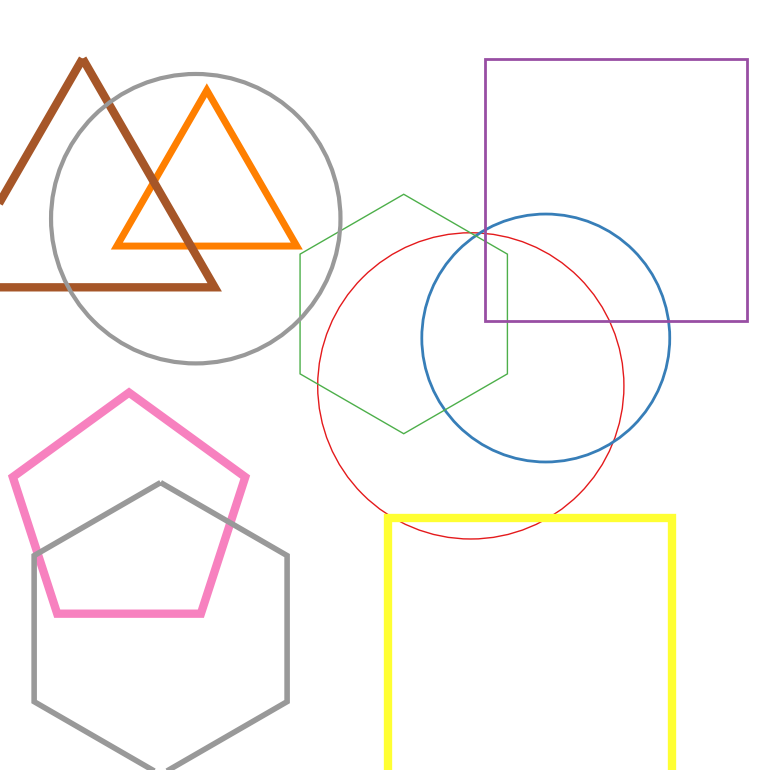[{"shape": "circle", "thickness": 0.5, "radius": 0.99, "center": [0.611, 0.499]}, {"shape": "circle", "thickness": 1, "radius": 0.81, "center": [0.709, 0.561]}, {"shape": "hexagon", "thickness": 0.5, "radius": 0.78, "center": [0.524, 0.592]}, {"shape": "square", "thickness": 1, "radius": 0.85, "center": [0.8, 0.753]}, {"shape": "triangle", "thickness": 2.5, "radius": 0.67, "center": [0.269, 0.748]}, {"shape": "square", "thickness": 3, "radius": 0.92, "center": [0.688, 0.144]}, {"shape": "triangle", "thickness": 3, "radius": 0.99, "center": [0.107, 0.726]}, {"shape": "pentagon", "thickness": 3, "radius": 0.79, "center": [0.168, 0.331]}, {"shape": "circle", "thickness": 1.5, "radius": 0.94, "center": [0.254, 0.716]}, {"shape": "hexagon", "thickness": 2, "radius": 0.95, "center": [0.209, 0.184]}]